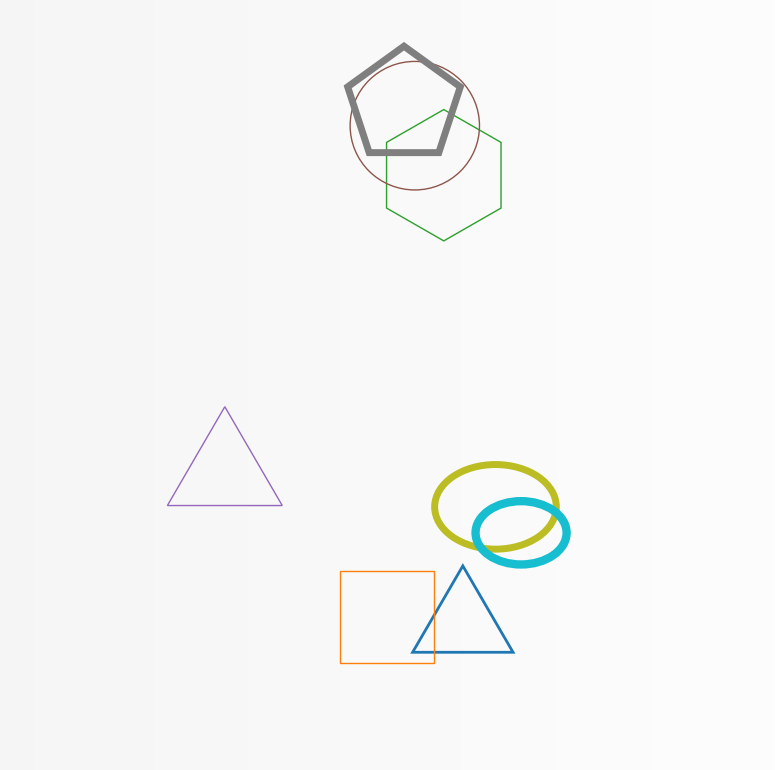[{"shape": "triangle", "thickness": 1, "radius": 0.37, "center": [0.597, 0.19]}, {"shape": "square", "thickness": 0.5, "radius": 0.3, "center": [0.499, 0.199]}, {"shape": "hexagon", "thickness": 0.5, "radius": 0.43, "center": [0.573, 0.772]}, {"shape": "triangle", "thickness": 0.5, "radius": 0.43, "center": [0.29, 0.386]}, {"shape": "circle", "thickness": 0.5, "radius": 0.42, "center": [0.535, 0.837]}, {"shape": "pentagon", "thickness": 2.5, "radius": 0.38, "center": [0.521, 0.864]}, {"shape": "oval", "thickness": 2.5, "radius": 0.39, "center": [0.639, 0.342]}, {"shape": "oval", "thickness": 3, "radius": 0.29, "center": [0.672, 0.308]}]